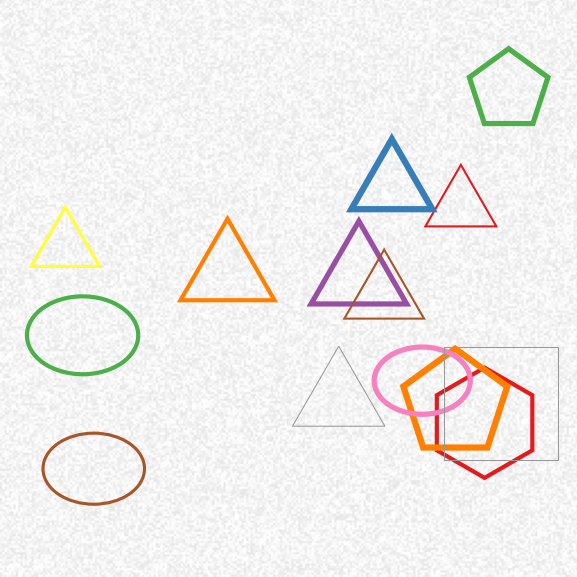[{"shape": "triangle", "thickness": 1, "radius": 0.35, "center": [0.798, 0.643]}, {"shape": "hexagon", "thickness": 2, "radius": 0.48, "center": [0.839, 0.267]}, {"shape": "triangle", "thickness": 3, "radius": 0.4, "center": [0.678, 0.677]}, {"shape": "oval", "thickness": 2, "radius": 0.48, "center": [0.143, 0.419]}, {"shape": "pentagon", "thickness": 2.5, "radius": 0.36, "center": [0.881, 0.843]}, {"shape": "triangle", "thickness": 2.5, "radius": 0.48, "center": [0.621, 0.521]}, {"shape": "triangle", "thickness": 2, "radius": 0.47, "center": [0.394, 0.526]}, {"shape": "pentagon", "thickness": 3, "radius": 0.47, "center": [0.788, 0.301]}, {"shape": "triangle", "thickness": 1.5, "radius": 0.34, "center": [0.113, 0.572]}, {"shape": "oval", "thickness": 1.5, "radius": 0.44, "center": [0.162, 0.188]}, {"shape": "triangle", "thickness": 1, "radius": 0.4, "center": [0.665, 0.487]}, {"shape": "oval", "thickness": 2.5, "radius": 0.42, "center": [0.731, 0.34]}, {"shape": "triangle", "thickness": 0.5, "radius": 0.46, "center": [0.586, 0.307]}, {"shape": "square", "thickness": 0.5, "radius": 0.49, "center": [0.867, 0.3]}]